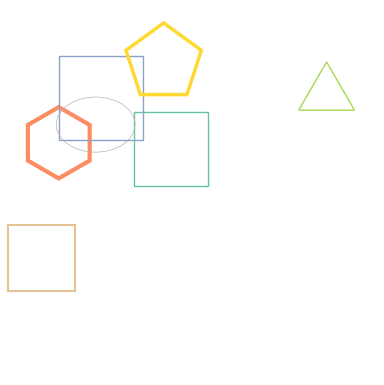[{"shape": "square", "thickness": 1, "radius": 0.48, "center": [0.445, 0.612]}, {"shape": "hexagon", "thickness": 3, "radius": 0.46, "center": [0.153, 0.629]}, {"shape": "square", "thickness": 1, "radius": 0.55, "center": [0.262, 0.745]}, {"shape": "triangle", "thickness": 1, "radius": 0.42, "center": [0.848, 0.756]}, {"shape": "pentagon", "thickness": 2.5, "radius": 0.51, "center": [0.425, 0.838]}, {"shape": "square", "thickness": 1.5, "radius": 0.43, "center": [0.109, 0.33]}, {"shape": "oval", "thickness": 0.5, "radius": 0.51, "center": [0.248, 0.676]}]